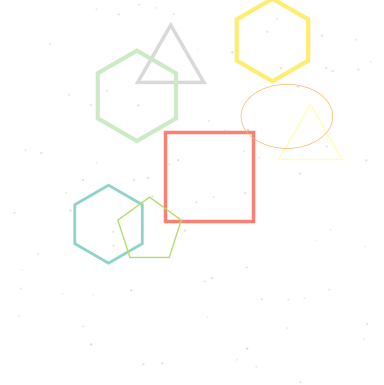[{"shape": "hexagon", "thickness": 2, "radius": 0.51, "center": [0.282, 0.418]}, {"shape": "triangle", "thickness": 1, "radius": 0.48, "center": [0.806, 0.633]}, {"shape": "square", "thickness": 2.5, "radius": 0.58, "center": [0.543, 0.542]}, {"shape": "oval", "thickness": 0.5, "radius": 0.6, "center": [0.745, 0.698]}, {"shape": "pentagon", "thickness": 1, "radius": 0.43, "center": [0.388, 0.401]}, {"shape": "triangle", "thickness": 2.5, "radius": 0.5, "center": [0.444, 0.836]}, {"shape": "hexagon", "thickness": 3, "radius": 0.59, "center": [0.356, 0.751]}, {"shape": "hexagon", "thickness": 3, "radius": 0.54, "center": [0.708, 0.896]}]